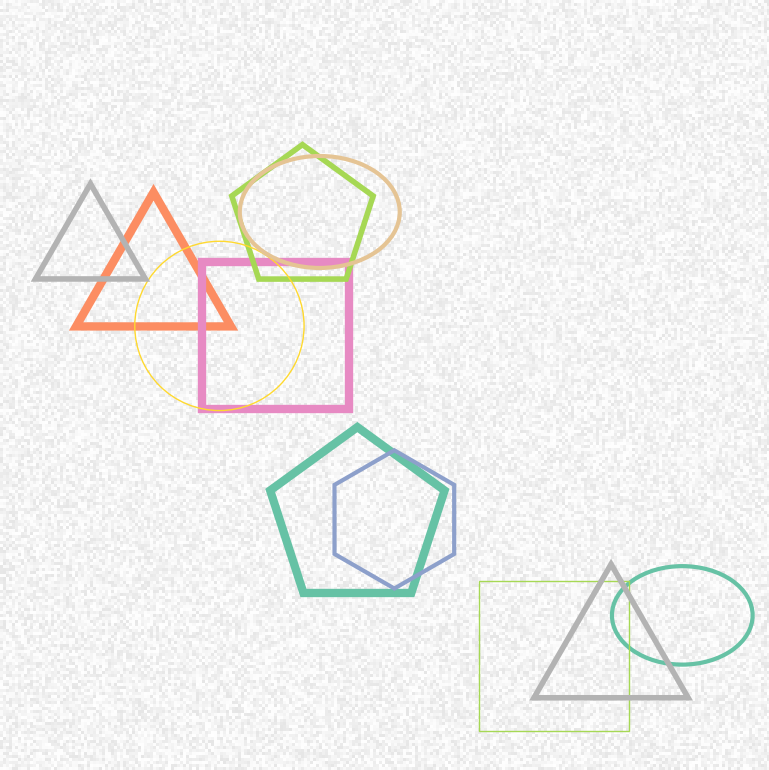[{"shape": "oval", "thickness": 1.5, "radius": 0.46, "center": [0.886, 0.201]}, {"shape": "pentagon", "thickness": 3, "radius": 0.6, "center": [0.464, 0.326]}, {"shape": "triangle", "thickness": 3, "radius": 0.58, "center": [0.199, 0.634]}, {"shape": "hexagon", "thickness": 1.5, "radius": 0.45, "center": [0.512, 0.325]}, {"shape": "square", "thickness": 3, "radius": 0.48, "center": [0.358, 0.564]}, {"shape": "pentagon", "thickness": 2, "radius": 0.48, "center": [0.393, 0.716]}, {"shape": "square", "thickness": 0.5, "radius": 0.49, "center": [0.719, 0.148]}, {"shape": "circle", "thickness": 0.5, "radius": 0.55, "center": [0.285, 0.577]}, {"shape": "oval", "thickness": 1.5, "radius": 0.52, "center": [0.415, 0.725]}, {"shape": "triangle", "thickness": 2, "radius": 0.41, "center": [0.117, 0.679]}, {"shape": "triangle", "thickness": 2, "radius": 0.58, "center": [0.794, 0.152]}]